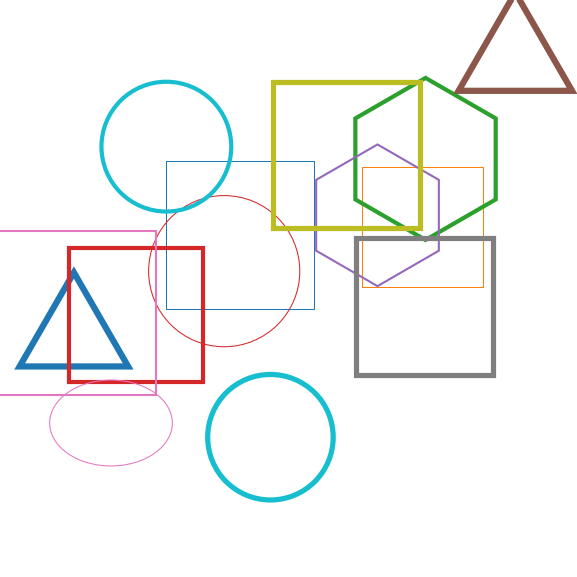[{"shape": "square", "thickness": 0.5, "radius": 0.64, "center": [0.416, 0.592]}, {"shape": "triangle", "thickness": 3, "radius": 0.54, "center": [0.128, 0.419]}, {"shape": "square", "thickness": 0.5, "radius": 0.52, "center": [0.732, 0.607]}, {"shape": "hexagon", "thickness": 2, "radius": 0.7, "center": [0.737, 0.724]}, {"shape": "circle", "thickness": 0.5, "radius": 0.65, "center": [0.388, 0.53]}, {"shape": "square", "thickness": 2, "radius": 0.58, "center": [0.235, 0.453]}, {"shape": "hexagon", "thickness": 1, "radius": 0.61, "center": [0.654, 0.626]}, {"shape": "triangle", "thickness": 3, "radius": 0.57, "center": [0.892, 0.899]}, {"shape": "oval", "thickness": 0.5, "radius": 0.53, "center": [0.192, 0.267]}, {"shape": "square", "thickness": 1, "radius": 0.71, "center": [0.128, 0.456]}, {"shape": "square", "thickness": 2.5, "radius": 0.6, "center": [0.735, 0.469]}, {"shape": "square", "thickness": 2.5, "radius": 0.63, "center": [0.6, 0.731]}, {"shape": "circle", "thickness": 2, "radius": 0.56, "center": [0.288, 0.745]}, {"shape": "circle", "thickness": 2.5, "radius": 0.54, "center": [0.468, 0.242]}]